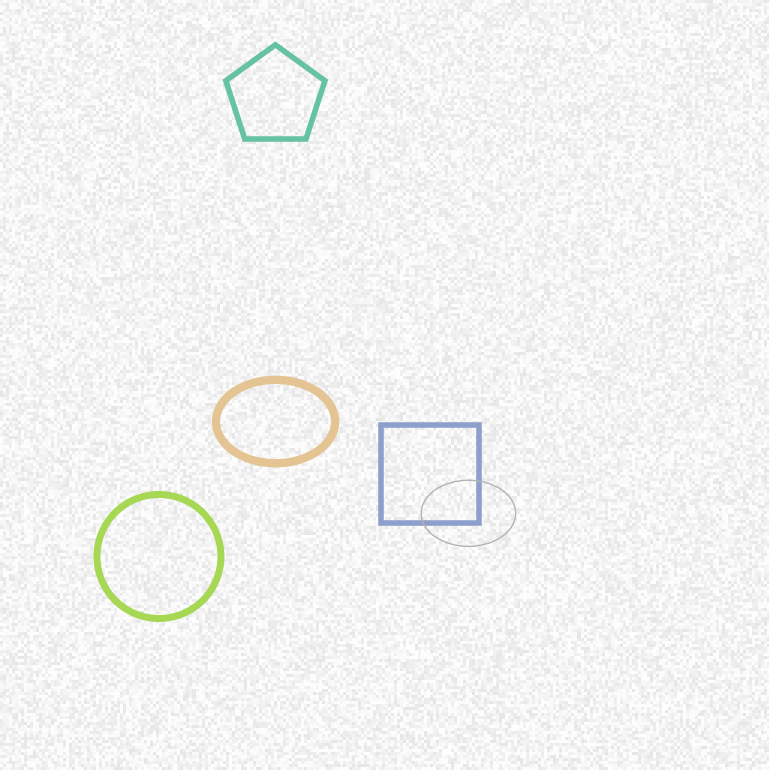[{"shape": "pentagon", "thickness": 2, "radius": 0.34, "center": [0.358, 0.874]}, {"shape": "square", "thickness": 2, "radius": 0.32, "center": [0.559, 0.385]}, {"shape": "circle", "thickness": 2.5, "radius": 0.4, "center": [0.206, 0.277]}, {"shape": "oval", "thickness": 3, "radius": 0.39, "center": [0.358, 0.453]}, {"shape": "oval", "thickness": 0.5, "radius": 0.31, "center": [0.608, 0.333]}]